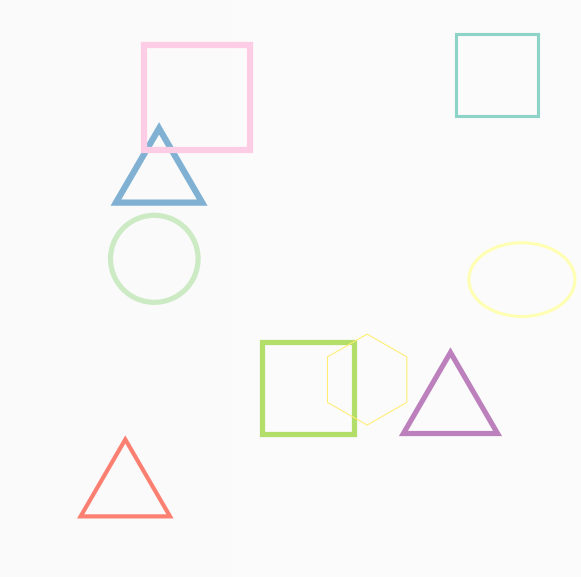[{"shape": "square", "thickness": 1.5, "radius": 0.35, "center": [0.855, 0.869]}, {"shape": "oval", "thickness": 1.5, "radius": 0.46, "center": [0.898, 0.515]}, {"shape": "triangle", "thickness": 2, "radius": 0.44, "center": [0.216, 0.149]}, {"shape": "triangle", "thickness": 3, "radius": 0.43, "center": [0.274, 0.691]}, {"shape": "square", "thickness": 2.5, "radius": 0.4, "center": [0.53, 0.327]}, {"shape": "square", "thickness": 3, "radius": 0.45, "center": [0.339, 0.831]}, {"shape": "triangle", "thickness": 2.5, "radius": 0.47, "center": [0.775, 0.295]}, {"shape": "circle", "thickness": 2.5, "radius": 0.38, "center": [0.265, 0.551]}, {"shape": "hexagon", "thickness": 0.5, "radius": 0.39, "center": [0.632, 0.342]}]